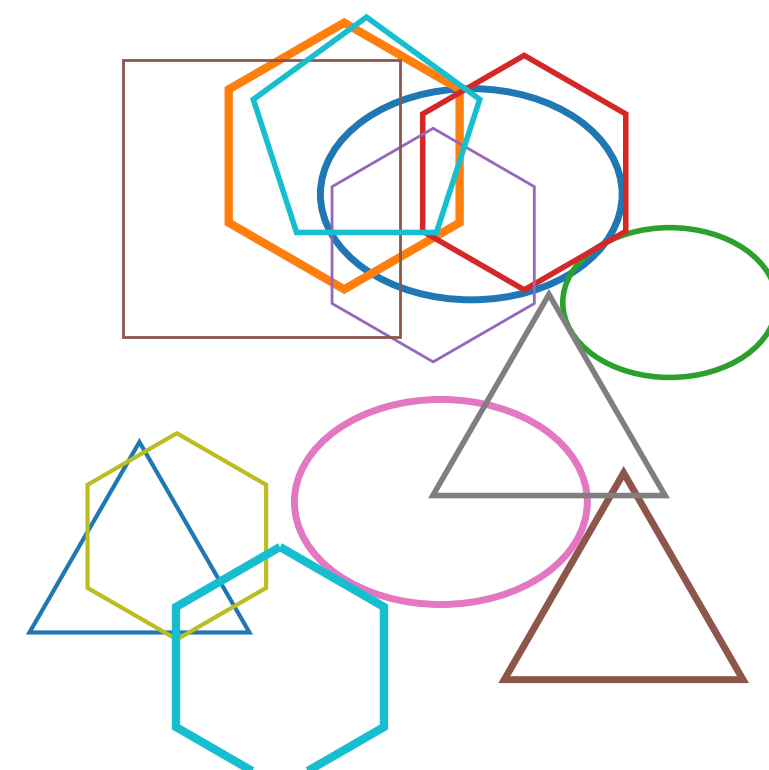[{"shape": "triangle", "thickness": 1.5, "radius": 0.82, "center": [0.181, 0.261]}, {"shape": "oval", "thickness": 2.5, "radius": 0.98, "center": [0.612, 0.748]}, {"shape": "hexagon", "thickness": 3, "radius": 0.87, "center": [0.447, 0.797]}, {"shape": "oval", "thickness": 2, "radius": 0.69, "center": [0.87, 0.607]}, {"shape": "hexagon", "thickness": 2, "radius": 0.76, "center": [0.681, 0.776]}, {"shape": "hexagon", "thickness": 1, "radius": 0.76, "center": [0.563, 0.682]}, {"shape": "triangle", "thickness": 2.5, "radius": 0.89, "center": [0.81, 0.207]}, {"shape": "square", "thickness": 1, "radius": 0.9, "center": [0.34, 0.742]}, {"shape": "oval", "thickness": 2.5, "radius": 0.95, "center": [0.573, 0.348]}, {"shape": "triangle", "thickness": 2, "radius": 0.87, "center": [0.713, 0.444]}, {"shape": "hexagon", "thickness": 1.5, "radius": 0.67, "center": [0.23, 0.303]}, {"shape": "pentagon", "thickness": 2, "radius": 0.77, "center": [0.476, 0.823]}, {"shape": "hexagon", "thickness": 3, "radius": 0.78, "center": [0.364, 0.134]}]